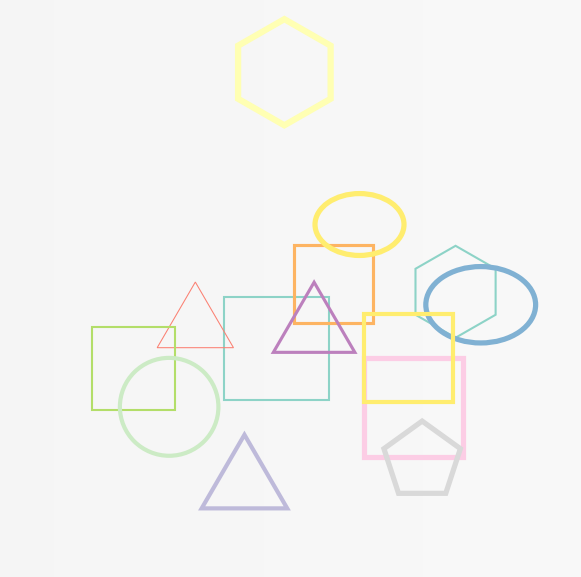[{"shape": "hexagon", "thickness": 1, "radius": 0.4, "center": [0.784, 0.494]}, {"shape": "square", "thickness": 1, "radius": 0.45, "center": [0.475, 0.396]}, {"shape": "hexagon", "thickness": 3, "radius": 0.46, "center": [0.489, 0.874]}, {"shape": "triangle", "thickness": 2, "radius": 0.42, "center": [0.421, 0.161]}, {"shape": "triangle", "thickness": 0.5, "radius": 0.38, "center": [0.336, 0.435]}, {"shape": "oval", "thickness": 2.5, "radius": 0.47, "center": [0.827, 0.471]}, {"shape": "square", "thickness": 1.5, "radius": 0.34, "center": [0.574, 0.508]}, {"shape": "square", "thickness": 1, "radius": 0.36, "center": [0.229, 0.361]}, {"shape": "square", "thickness": 2.5, "radius": 0.43, "center": [0.711, 0.293]}, {"shape": "pentagon", "thickness": 2.5, "radius": 0.35, "center": [0.726, 0.201]}, {"shape": "triangle", "thickness": 1.5, "radius": 0.4, "center": [0.54, 0.429]}, {"shape": "circle", "thickness": 2, "radius": 0.42, "center": [0.291, 0.295]}, {"shape": "oval", "thickness": 2.5, "radius": 0.38, "center": [0.619, 0.61]}, {"shape": "square", "thickness": 2, "radius": 0.38, "center": [0.703, 0.379]}]